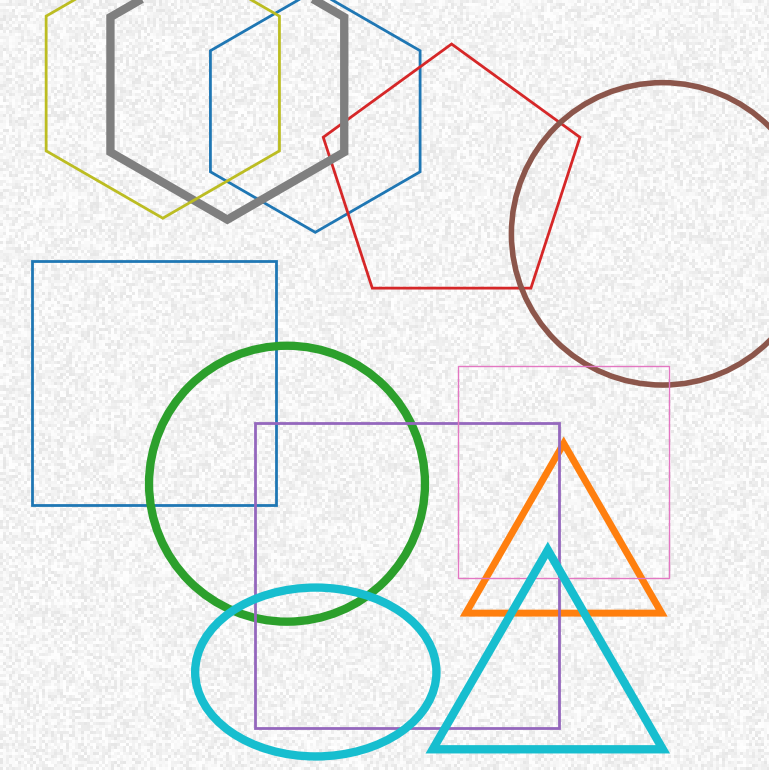[{"shape": "hexagon", "thickness": 1, "radius": 0.79, "center": [0.409, 0.856]}, {"shape": "square", "thickness": 1, "radius": 0.79, "center": [0.2, 0.502]}, {"shape": "triangle", "thickness": 2.5, "radius": 0.73, "center": [0.732, 0.277]}, {"shape": "circle", "thickness": 3, "radius": 0.9, "center": [0.373, 0.372]}, {"shape": "pentagon", "thickness": 1, "radius": 0.88, "center": [0.586, 0.768]}, {"shape": "square", "thickness": 1, "radius": 0.99, "center": [0.529, 0.253]}, {"shape": "circle", "thickness": 2, "radius": 0.98, "center": [0.861, 0.696]}, {"shape": "square", "thickness": 0.5, "radius": 0.69, "center": [0.732, 0.387]}, {"shape": "hexagon", "thickness": 3, "radius": 0.88, "center": [0.295, 0.89]}, {"shape": "hexagon", "thickness": 1, "radius": 0.87, "center": [0.211, 0.892]}, {"shape": "triangle", "thickness": 3, "radius": 0.86, "center": [0.711, 0.113]}, {"shape": "oval", "thickness": 3, "radius": 0.78, "center": [0.41, 0.127]}]